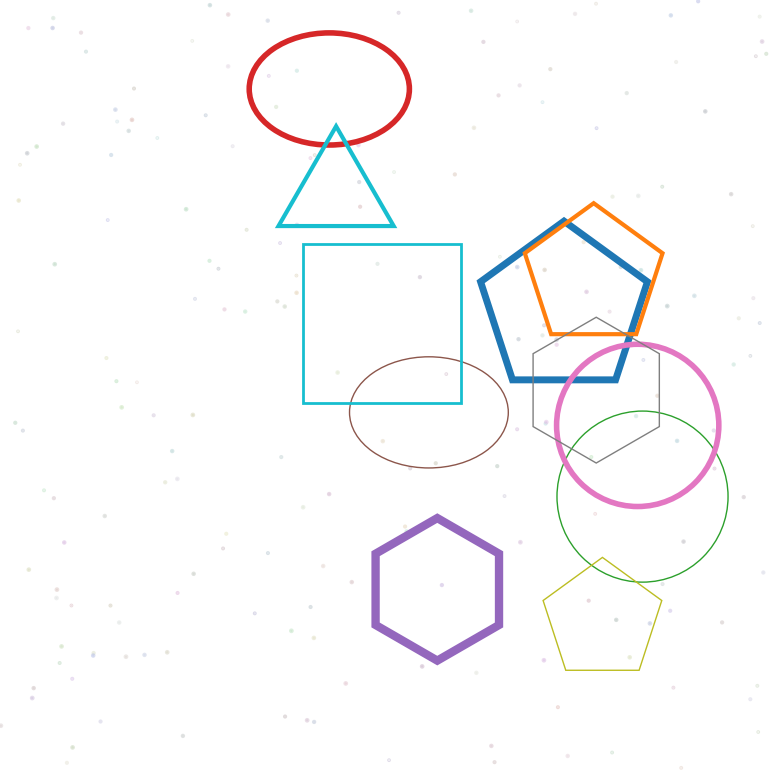[{"shape": "pentagon", "thickness": 2.5, "radius": 0.57, "center": [0.732, 0.599]}, {"shape": "pentagon", "thickness": 1.5, "radius": 0.47, "center": [0.771, 0.642]}, {"shape": "circle", "thickness": 0.5, "radius": 0.56, "center": [0.834, 0.355]}, {"shape": "oval", "thickness": 2, "radius": 0.52, "center": [0.428, 0.884]}, {"shape": "hexagon", "thickness": 3, "radius": 0.46, "center": [0.568, 0.235]}, {"shape": "oval", "thickness": 0.5, "radius": 0.52, "center": [0.557, 0.464]}, {"shape": "circle", "thickness": 2, "radius": 0.53, "center": [0.828, 0.448]}, {"shape": "hexagon", "thickness": 0.5, "radius": 0.47, "center": [0.774, 0.493]}, {"shape": "pentagon", "thickness": 0.5, "radius": 0.41, "center": [0.782, 0.195]}, {"shape": "triangle", "thickness": 1.5, "radius": 0.43, "center": [0.436, 0.75]}, {"shape": "square", "thickness": 1, "radius": 0.52, "center": [0.496, 0.58]}]